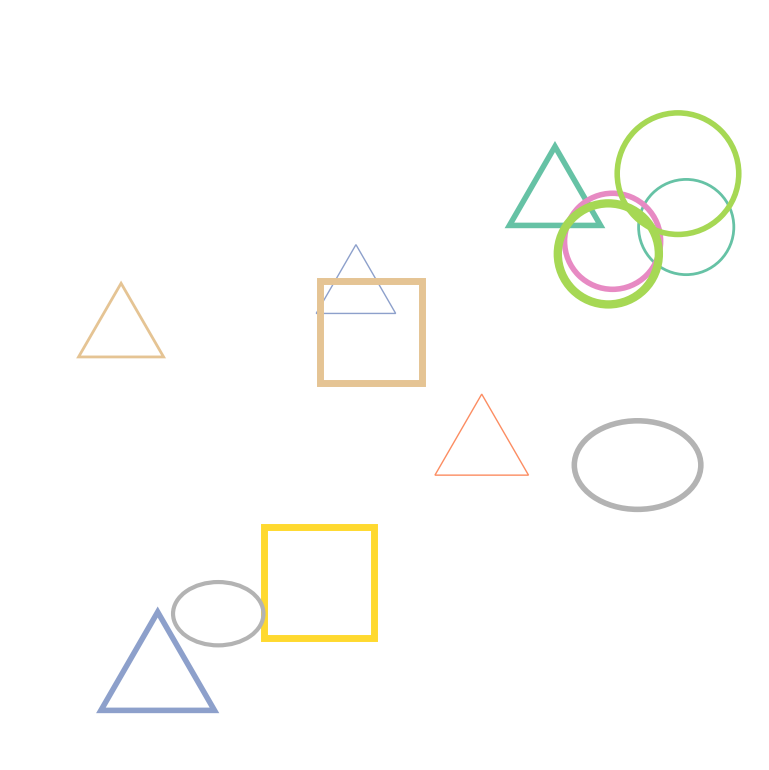[{"shape": "triangle", "thickness": 2, "radius": 0.34, "center": [0.721, 0.741]}, {"shape": "circle", "thickness": 1, "radius": 0.31, "center": [0.891, 0.705]}, {"shape": "triangle", "thickness": 0.5, "radius": 0.35, "center": [0.626, 0.418]}, {"shape": "triangle", "thickness": 0.5, "radius": 0.3, "center": [0.462, 0.623]}, {"shape": "triangle", "thickness": 2, "radius": 0.43, "center": [0.205, 0.12]}, {"shape": "circle", "thickness": 2, "radius": 0.31, "center": [0.796, 0.687]}, {"shape": "circle", "thickness": 2, "radius": 0.39, "center": [0.88, 0.774]}, {"shape": "circle", "thickness": 3, "radius": 0.33, "center": [0.79, 0.67]}, {"shape": "square", "thickness": 2.5, "radius": 0.36, "center": [0.414, 0.243]}, {"shape": "triangle", "thickness": 1, "radius": 0.32, "center": [0.157, 0.568]}, {"shape": "square", "thickness": 2.5, "radius": 0.33, "center": [0.481, 0.569]}, {"shape": "oval", "thickness": 2, "radius": 0.41, "center": [0.828, 0.396]}, {"shape": "oval", "thickness": 1.5, "radius": 0.29, "center": [0.283, 0.203]}]